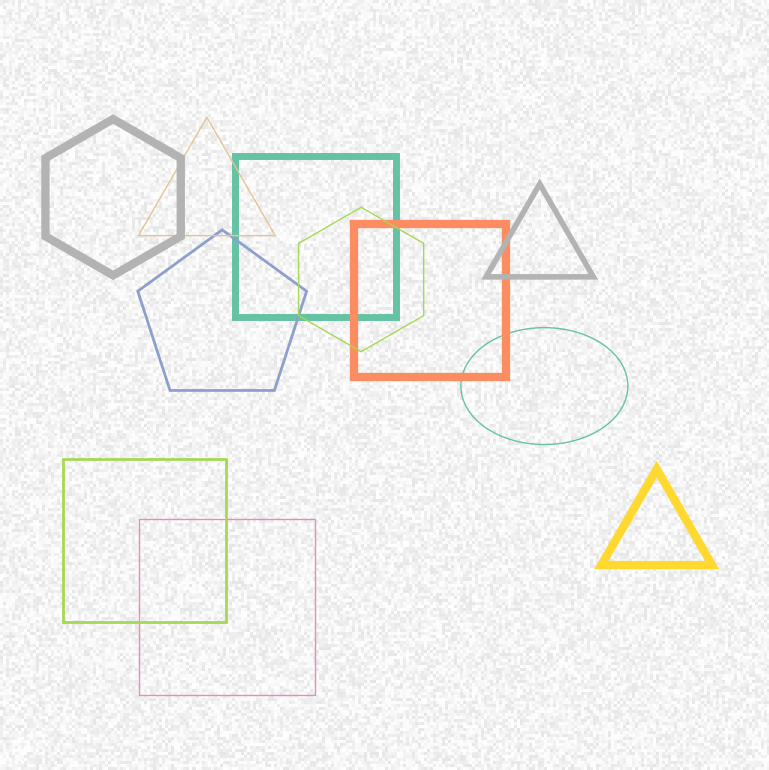[{"shape": "oval", "thickness": 0.5, "radius": 0.54, "center": [0.707, 0.499]}, {"shape": "square", "thickness": 2.5, "radius": 0.52, "center": [0.41, 0.693]}, {"shape": "square", "thickness": 3, "radius": 0.49, "center": [0.558, 0.61]}, {"shape": "pentagon", "thickness": 1, "radius": 0.58, "center": [0.289, 0.586]}, {"shape": "square", "thickness": 0.5, "radius": 0.57, "center": [0.295, 0.212]}, {"shape": "hexagon", "thickness": 0.5, "radius": 0.47, "center": [0.469, 0.637]}, {"shape": "square", "thickness": 1, "radius": 0.53, "center": [0.187, 0.298]}, {"shape": "triangle", "thickness": 3, "radius": 0.42, "center": [0.853, 0.308]}, {"shape": "triangle", "thickness": 0.5, "radius": 0.51, "center": [0.269, 0.745]}, {"shape": "triangle", "thickness": 2, "radius": 0.4, "center": [0.701, 0.681]}, {"shape": "hexagon", "thickness": 3, "radius": 0.51, "center": [0.147, 0.744]}]